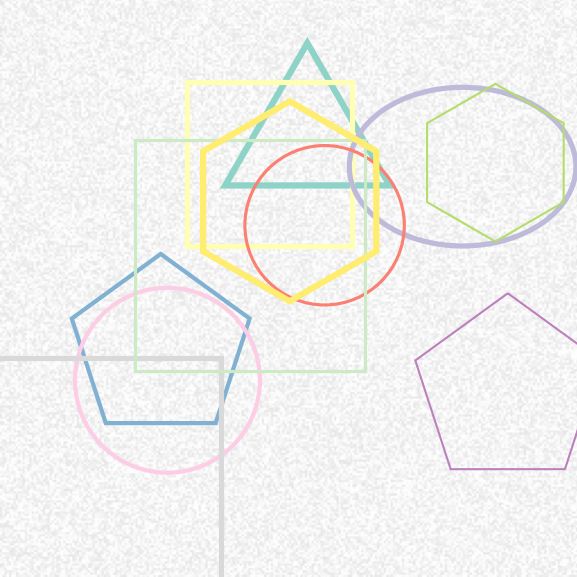[{"shape": "triangle", "thickness": 3, "radius": 0.82, "center": [0.532, 0.76]}, {"shape": "square", "thickness": 2.5, "radius": 0.71, "center": [0.466, 0.715]}, {"shape": "oval", "thickness": 2.5, "radius": 0.98, "center": [0.801, 0.711]}, {"shape": "circle", "thickness": 1.5, "radius": 0.69, "center": [0.562, 0.609]}, {"shape": "pentagon", "thickness": 2, "radius": 0.81, "center": [0.278, 0.398]}, {"shape": "hexagon", "thickness": 1, "radius": 0.68, "center": [0.858, 0.717]}, {"shape": "circle", "thickness": 2, "radius": 0.8, "center": [0.29, 0.341]}, {"shape": "square", "thickness": 2.5, "radius": 0.98, "center": [0.186, 0.183]}, {"shape": "pentagon", "thickness": 1, "radius": 0.84, "center": [0.879, 0.323]}, {"shape": "square", "thickness": 1.5, "radius": 1.0, "center": [0.433, 0.557]}, {"shape": "hexagon", "thickness": 3, "radius": 0.87, "center": [0.502, 0.651]}]